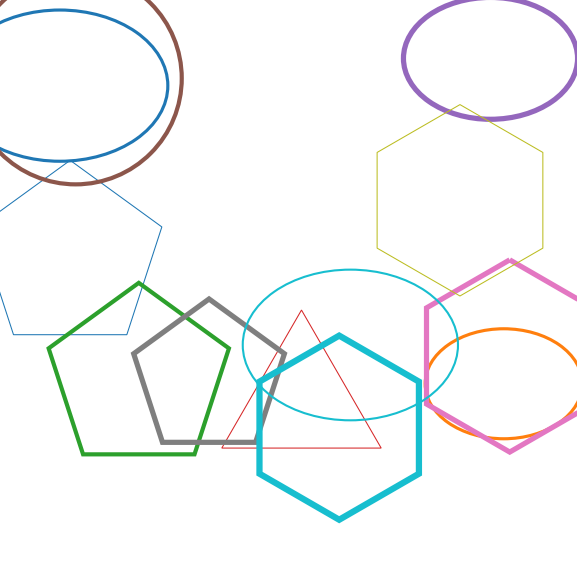[{"shape": "pentagon", "thickness": 0.5, "radius": 0.83, "center": [0.121, 0.555]}, {"shape": "oval", "thickness": 1.5, "radius": 0.94, "center": [0.104, 0.851]}, {"shape": "oval", "thickness": 1.5, "radius": 0.68, "center": [0.872, 0.335]}, {"shape": "pentagon", "thickness": 2, "radius": 0.82, "center": [0.24, 0.345]}, {"shape": "triangle", "thickness": 0.5, "radius": 0.8, "center": [0.522, 0.303]}, {"shape": "oval", "thickness": 2.5, "radius": 0.75, "center": [0.849, 0.898]}, {"shape": "circle", "thickness": 2, "radius": 0.92, "center": [0.131, 0.864]}, {"shape": "hexagon", "thickness": 2.5, "radius": 0.83, "center": [0.883, 0.383]}, {"shape": "pentagon", "thickness": 2.5, "radius": 0.69, "center": [0.362, 0.344]}, {"shape": "hexagon", "thickness": 0.5, "radius": 0.83, "center": [0.797, 0.652]}, {"shape": "oval", "thickness": 1, "radius": 0.93, "center": [0.607, 0.402]}, {"shape": "hexagon", "thickness": 3, "radius": 0.8, "center": [0.587, 0.259]}]